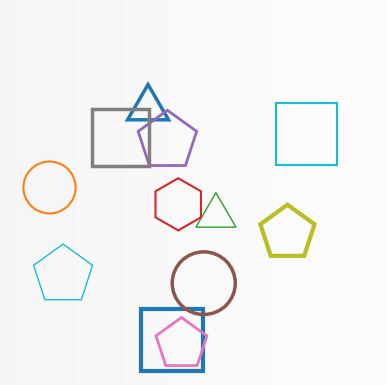[{"shape": "square", "thickness": 3, "radius": 0.4, "center": [0.443, 0.117]}, {"shape": "triangle", "thickness": 2.5, "radius": 0.31, "center": [0.382, 0.719]}, {"shape": "circle", "thickness": 1.5, "radius": 0.34, "center": [0.128, 0.513]}, {"shape": "triangle", "thickness": 1, "radius": 0.3, "center": [0.557, 0.44]}, {"shape": "hexagon", "thickness": 1.5, "radius": 0.34, "center": [0.46, 0.469]}, {"shape": "pentagon", "thickness": 2, "radius": 0.4, "center": [0.432, 0.634]}, {"shape": "circle", "thickness": 2.5, "radius": 0.41, "center": [0.526, 0.264]}, {"shape": "pentagon", "thickness": 2, "radius": 0.35, "center": [0.468, 0.106]}, {"shape": "square", "thickness": 2.5, "radius": 0.37, "center": [0.31, 0.642]}, {"shape": "pentagon", "thickness": 3, "radius": 0.37, "center": [0.742, 0.395]}, {"shape": "pentagon", "thickness": 1, "radius": 0.4, "center": [0.163, 0.286]}, {"shape": "square", "thickness": 1.5, "radius": 0.4, "center": [0.791, 0.652]}]